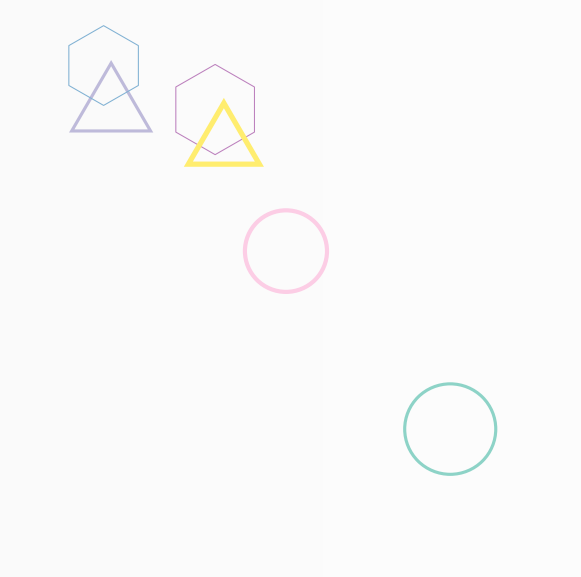[{"shape": "circle", "thickness": 1.5, "radius": 0.39, "center": [0.775, 0.256]}, {"shape": "triangle", "thickness": 1.5, "radius": 0.39, "center": [0.191, 0.812]}, {"shape": "hexagon", "thickness": 0.5, "radius": 0.35, "center": [0.178, 0.886]}, {"shape": "circle", "thickness": 2, "radius": 0.35, "center": [0.492, 0.564]}, {"shape": "hexagon", "thickness": 0.5, "radius": 0.39, "center": [0.37, 0.809]}, {"shape": "triangle", "thickness": 2.5, "radius": 0.35, "center": [0.385, 0.75]}]